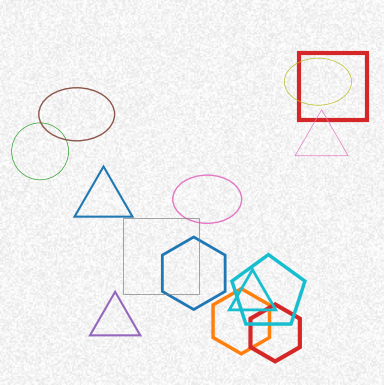[{"shape": "triangle", "thickness": 1.5, "radius": 0.43, "center": [0.269, 0.481]}, {"shape": "hexagon", "thickness": 2, "radius": 0.47, "center": [0.503, 0.29]}, {"shape": "hexagon", "thickness": 2.5, "radius": 0.42, "center": [0.627, 0.166]}, {"shape": "circle", "thickness": 0.5, "radius": 0.37, "center": [0.104, 0.607]}, {"shape": "square", "thickness": 3, "radius": 0.44, "center": [0.865, 0.775]}, {"shape": "hexagon", "thickness": 3, "radius": 0.37, "center": [0.715, 0.135]}, {"shape": "triangle", "thickness": 1.5, "radius": 0.38, "center": [0.299, 0.167]}, {"shape": "oval", "thickness": 1, "radius": 0.49, "center": [0.199, 0.703]}, {"shape": "oval", "thickness": 1, "radius": 0.45, "center": [0.538, 0.483]}, {"shape": "triangle", "thickness": 0.5, "radius": 0.4, "center": [0.835, 0.635]}, {"shape": "square", "thickness": 0.5, "radius": 0.49, "center": [0.419, 0.334]}, {"shape": "oval", "thickness": 0.5, "radius": 0.44, "center": [0.826, 0.788]}, {"shape": "triangle", "thickness": 2, "radius": 0.35, "center": [0.656, 0.23]}, {"shape": "pentagon", "thickness": 2.5, "radius": 0.5, "center": [0.697, 0.239]}]